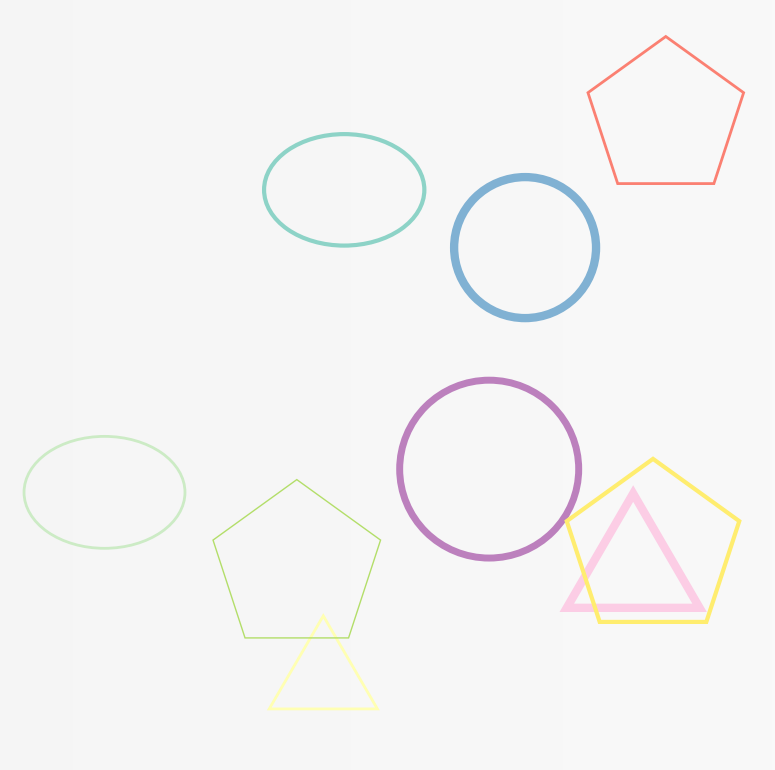[{"shape": "oval", "thickness": 1.5, "radius": 0.52, "center": [0.444, 0.753]}, {"shape": "triangle", "thickness": 1, "radius": 0.4, "center": [0.417, 0.12]}, {"shape": "pentagon", "thickness": 1, "radius": 0.53, "center": [0.859, 0.847]}, {"shape": "circle", "thickness": 3, "radius": 0.46, "center": [0.678, 0.678]}, {"shape": "pentagon", "thickness": 0.5, "radius": 0.57, "center": [0.383, 0.263]}, {"shape": "triangle", "thickness": 3, "radius": 0.49, "center": [0.817, 0.26]}, {"shape": "circle", "thickness": 2.5, "radius": 0.58, "center": [0.631, 0.391]}, {"shape": "oval", "thickness": 1, "radius": 0.52, "center": [0.135, 0.361]}, {"shape": "pentagon", "thickness": 1.5, "radius": 0.59, "center": [0.843, 0.287]}]